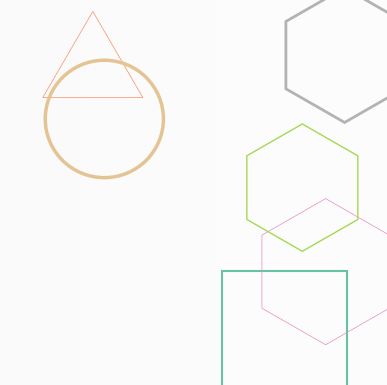[{"shape": "square", "thickness": 1.5, "radius": 0.81, "center": [0.735, 0.136]}, {"shape": "triangle", "thickness": 0.5, "radius": 0.75, "center": [0.24, 0.821]}, {"shape": "hexagon", "thickness": 0.5, "radius": 0.95, "center": [0.84, 0.294]}, {"shape": "hexagon", "thickness": 1, "radius": 0.83, "center": [0.78, 0.513]}, {"shape": "circle", "thickness": 2.5, "radius": 0.76, "center": [0.269, 0.691]}, {"shape": "hexagon", "thickness": 2, "radius": 0.87, "center": [0.889, 0.857]}]